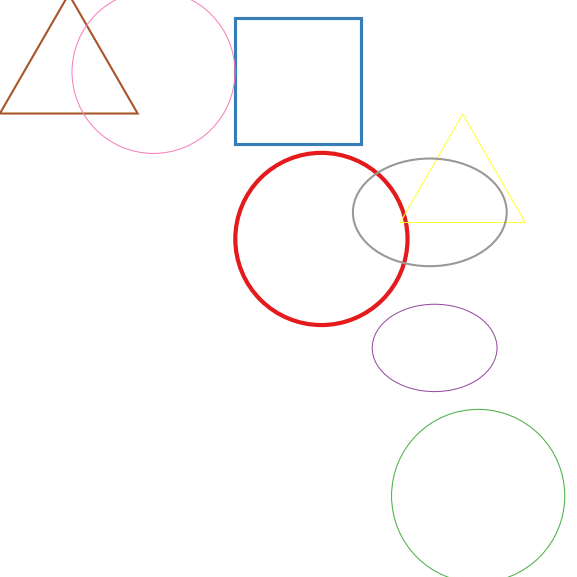[{"shape": "circle", "thickness": 2, "radius": 0.75, "center": [0.557, 0.585]}, {"shape": "square", "thickness": 1.5, "radius": 0.54, "center": [0.516, 0.859]}, {"shape": "circle", "thickness": 0.5, "radius": 0.75, "center": [0.828, 0.14]}, {"shape": "oval", "thickness": 0.5, "radius": 0.54, "center": [0.753, 0.397]}, {"shape": "triangle", "thickness": 0.5, "radius": 0.63, "center": [0.801, 0.676]}, {"shape": "triangle", "thickness": 1, "radius": 0.69, "center": [0.119, 0.871]}, {"shape": "circle", "thickness": 0.5, "radius": 0.71, "center": [0.266, 0.875]}, {"shape": "oval", "thickness": 1, "radius": 0.67, "center": [0.744, 0.631]}]